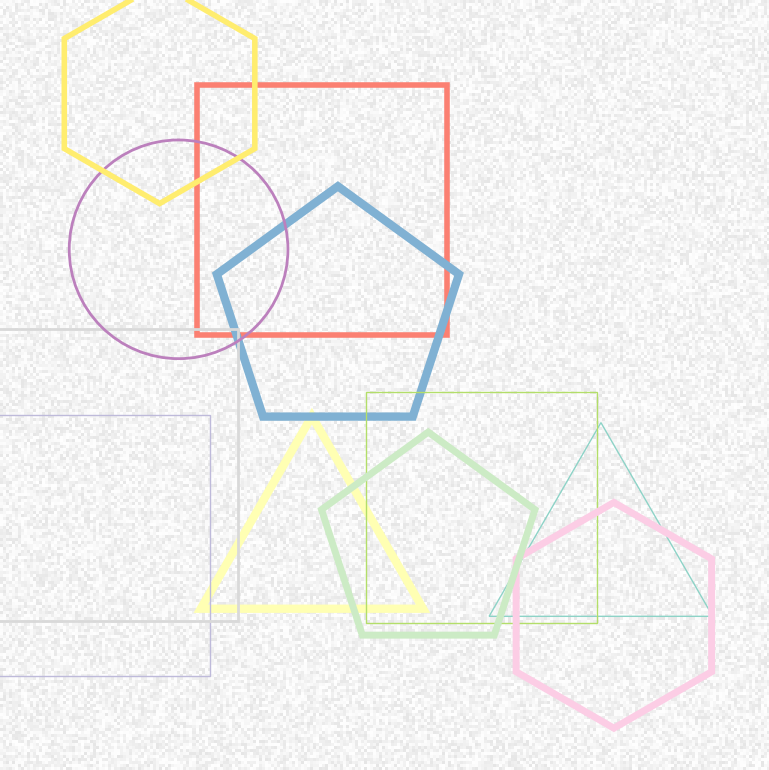[{"shape": "triangle", "thickness": 0.5, "radius": 0.84, "center": [0.78, 0.283]}, {"shape": "triangle", "thickness": 3, "radius": 0.83, "center": [0.405, 0.293]}, {"shape": "square", "thickness": 0.5, "radius": 0.85, "center": [0.103, 0.291]}, {"shape": "square", "thickness": 2, "radius": 0.81, "center": [0.419, 0.728]}, {"shape": "pentagon", "thickness": 3, "radius": 0.83, "center": [0.439, 0.593]}, {"shape": "square", "thickness": 0.5, "radius": 0.75, "center": [0.625, 0.34]}, {"shape": "hexagon", "thickness": 2.5, "radius": 0.73, "center": [0.797, 0.201]}, {"shape": "square", "thickness": 1, "radius": 0.95, "center": [0.119, 0.383]}, {"shape": "circle", "thickness": 1, "radius": 0.71, "center": [0.232, 0.676]}, {"shape": "pentagon", "thickness": 2.5, "radius": 0.73, "center": [0.556, 0.293]}, {"shape": "hexagon", "thickness": 2, "radius": 0.71, "center": [0.207, 0.878]}]